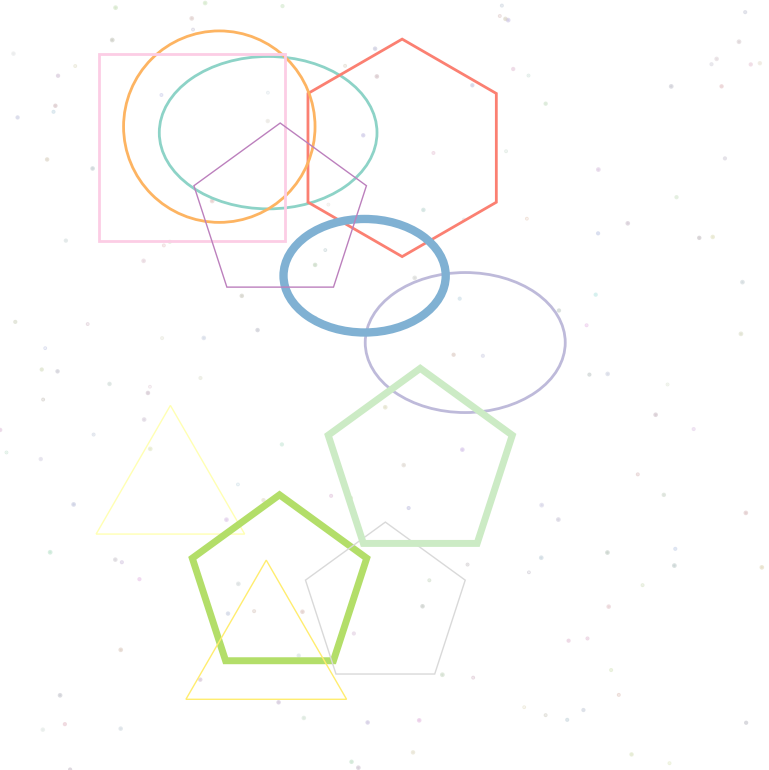[{"shape": "oval", "thickness": 1, "radius": 0.71, "center": [0.348, 0.828]}, {"shape": "triangle", "thickness": 0.5, "radius": 0.56, "center": [0.221, 0.362]}, {"shape": "oval", "thickness": 1, "radius": 0.65, "center": [0.604, 0.555]}, {"shape": "hexagon", "thickness": 1, "radius": 0.71, "center": [0.522, 0.808]}, {"shape": "oval", "thickness": 3, "radius": 0.53, "center": [0.474, 0.642]}, {"shape": "circle", "thickness": 1, "radius": 0.62, "center": [0.285, 0.836]}, {"shape": "pentagon", "thickness": 2.5, "radius": 0.6, "center": [0.363, 0.238]}, {"shape": "square", "thickness": 1, "radius": 0.61, "center": [0.249, 0.809]}, {"shape": "pentagon", "thickness": 0.5, "radius": 0.55, "center": [0.5, 0.213]}, {"shape": "pentagon", "thickness": 0.5, "radius": 0.59, "center": [0.364, 0.722]}, {"shape": "pentagon", "thickness": 2.5, "radius": 0.63, "center": [0.546, 0.396]}, {"shape": "triangle", "thickness": 0.5, "radius": 0.6, "center": [0.346, 0.152]}]